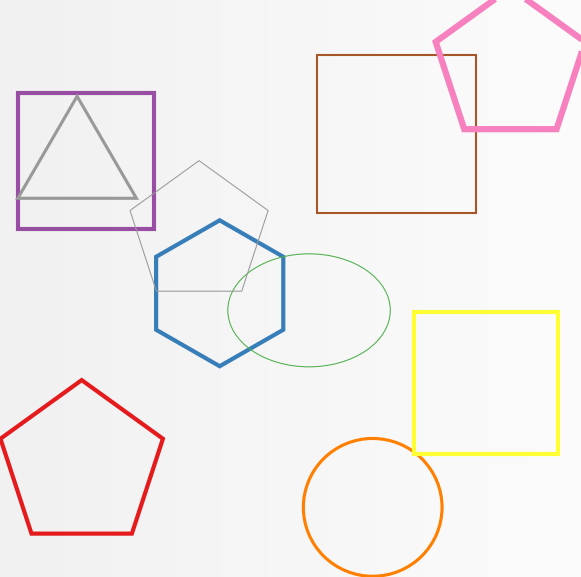[{"shape": "pentagon", "thickness": 2, "radius": 0.73, "center": [0.141, 0.194]}, {"shape": "hexagon", "thickness": 2, "radius": 0.63, "center": [0.378, 0.491]}, {"shape": "oval", "thickness": 0.5, "radius": 0.7, "center": [0.532, 0.462]}, {"shape": "square", "thickness": 2, "radius": 0.59, "center": [0.148, 0.721]}, {"shape": "circle", "thickness": 1.5, "radius": 0.6, "center": [0.641, 0.121]}, {"shape": "square", "thickness": 2, "radius": 0.62, "center": [0.836, 0.335]}, {"shape": "square", "thickness": 1, "radius": 0.68, "center": [0.682, 0.767]}, {"shape": "pentagon", "thickness": 3, "radius": 0.68, "center": [0.878, 0.885]}, {"shape": "triangle", "thickness": 1.5, "radius": 0.59, "center": [0.133, 0.715]}, {"shape": "pentagon", "thickness": 0.5, "radius": 0.62, "center": [0.342, 0.596]}]